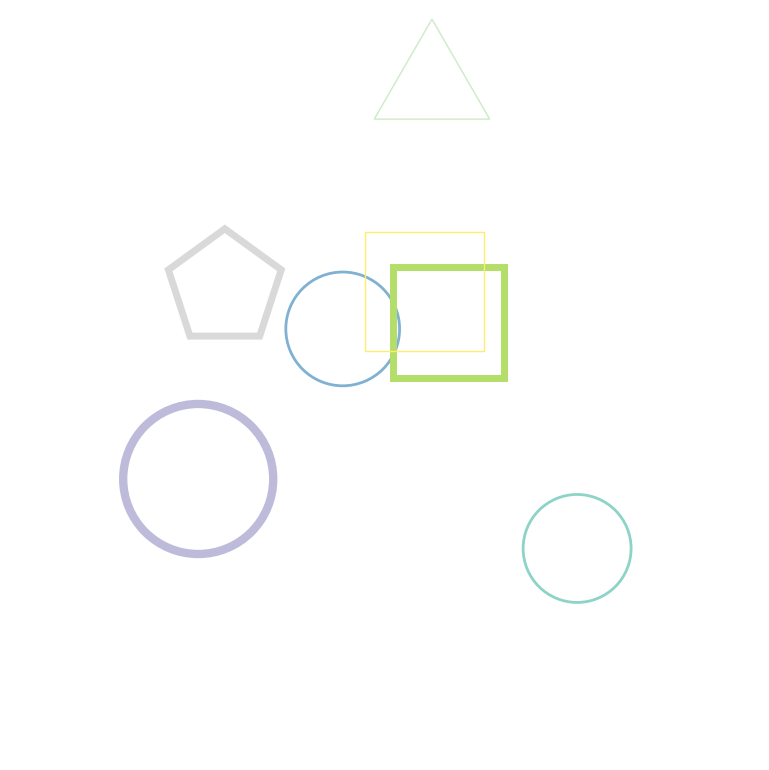[{"shape": "circle", "thickness": 1, "radius": 0.35, "center": [0.749, 0.288]}, {"shape": "circle", "thickness": 3, "radius": 0.49, "center": [0.257, 0.378]}, {"shape": "circle", "thickness": 1, "radius": 0.37, "center": [0.445, 0.573]}, {"shape": "square", "thickness": 2.5, "radius": 0.36, "center": [0.582, 0.581]}, {"shape": "pentagon", "thickness": 2.5, "radius": 0.39, "center": [0.292, 0.626]}, {"shape": "triangle", "thickness": 0.5, "radius": 0.43, "center": [0.561, 0.889]}, {"shape": "square", "thickness": 0.5, "radius": 0.38, "center": [0.551, 0.621]}]